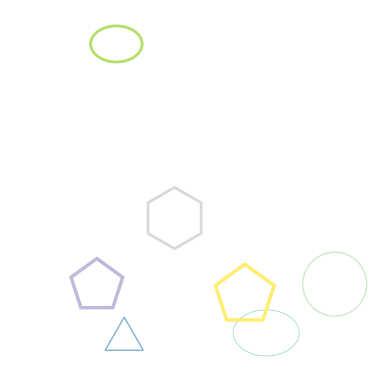[{"shape": "oval", "thickness": 0.5, "radius": 0.43, "center": [0.691, 0.135]}, {"shape": "pentagon", "thickness": 2.5, "radius": 0.35, "center": [0.252, 0.258]}, {"shape": "triangle", "thickness": 1, "radius": 0.29, "center": [0.323, 0.119]}, {"shape": "oval", "thickness": 2, "radius": 0.33, "center": [0.302, 0.886]}, {"shape": "hexagon", "thickness": 2, "radius": 0.4, "center": [0.453, 0.434]}, {"shape": "circle", "thickness": 1, "radius": 0.42, "center": [0.869, 0.262]}, {"shape": "pentagon", "thickness": 2.5, "radius": 0.4, "center": [0.636, 0.234]}]